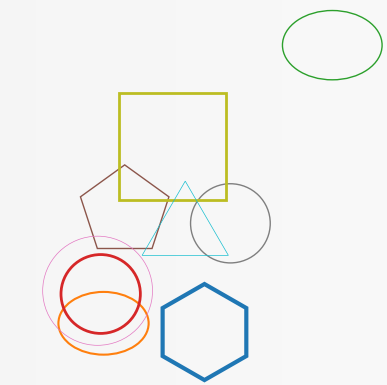[{"shape": "hexagon", "thickness": 3, "radius": 0.62, "center": [0.528, 0.138]}, {"shape": "oval", "thickness": 1.5, "radius": 0.58, "center": [0.267, 0.16]}, {"shape": "oval", "thickness": 1, "radius": 0.64, "center": [0.857, 0.883]}, {"shape": "circle", "thickness": 2, "radius": 0.51, "center": [0.26, 0.236]}, {"shape": "pentagon", "thickness": 1, "radius": 0.6, "center": [0.322, 0.452]}, {"shape": "circle", "thickness": 0.5, "radius": 0.71, "center": [0.252, 0.245]}, {"shape": "circle", "thickness": 1, "radius": 0.51, "center": [0.595, 0.42]}, {"shape": "square", "thickness": 2, "radius": 0.69, "center": [0.446, 0.619]}, {"shape": "triangle", "thickness": 0.5, "radius": 0.64, "center": [0.478, 0.401]}]